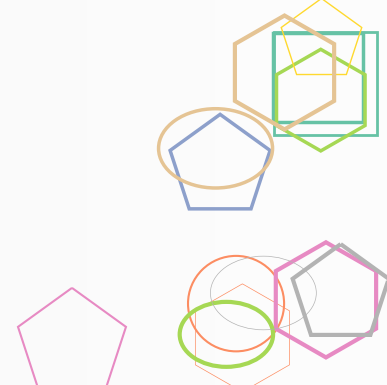[{"shape": "square", "thickness": 2, "radius": 0.67, "center": [0.84, 0.784]}, {"shape": "square", "thickness": 2.5, "radius": 0.58, "center": [0.821, 0.798]}, {"shape": "circle", "thickness": 1.5, "radius": 0.62, "center": [0.609, 0.211]}, {"shape": "hexagon", "thickness": 0.5, "radius": 0.7, "center": [0.626, 0.122]}, {"shape": "pentagon", "thickness": 2.5, "radius": 0.68, "center": [0.568, 0.567]}, {"shape": "hexagon", "thickness": 3, "radius": 0.75, "center": [0.841, 0.221]}, {"shape": "pentagon", "thickness": 1.5, "radius": 0.73, "center": [0.186, 0.106]}, {"shape": "oval", "thickness": 3, "radius": 0.6, "center": [0.584, 0.132]}, {"shape": "hexagon", "thickness": 2.5, "radius": 0.66, "center": [0.828, 0.74]}, {"shape": "pentagon", "thickness": 1, "radius": 0.55, "center": [0.83, 0.895]}, {"shape": "oval", "thickness": 2.5, "radius": 0.74, "center": [0.556, 0.615]}, {"shape": "hexagon", "thickness": 3, "radius": 0.74, "center": [0.734, 0.812]}, {"shape": "oval", "thickness": 0.5, "radius": 0.68, "center": [0.68, 0.239]}, {"shape": "pentagon", "thickness": 3, "radius": 0.65, "center": [0.879, 0.236]}]